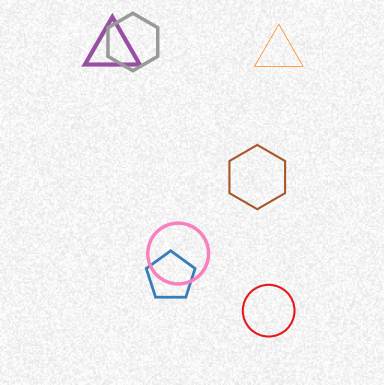[{"shape": "circle", "thickness": 1.5, "radius": 0.34, "center": [0.698, 0.193]}, {"shape": "pentagon", "thickness": 2, "radius": 0.33, "center": [0.443, 0.282]}, {"shape": "triangle", "thickness": 3, "radius": 0.41, "center": [0.292, 0.874]}, {"shape": "triangle", "thickness": 0.5, "radius": 0.36, "center": [0.724, 0.864]}, {"shape": "hexagon", "thickness": 1.5, "radius": 0.42, "center": [0.668, 0.54]}, {"shape": "circle", "thickness": 2.5, "radius": 0.39, "center": [0.463, 0.341]}, {"shape": "hexagon", "thickness": 2.5, "radius": 0.37, "center": [0.345, 0.891]}]